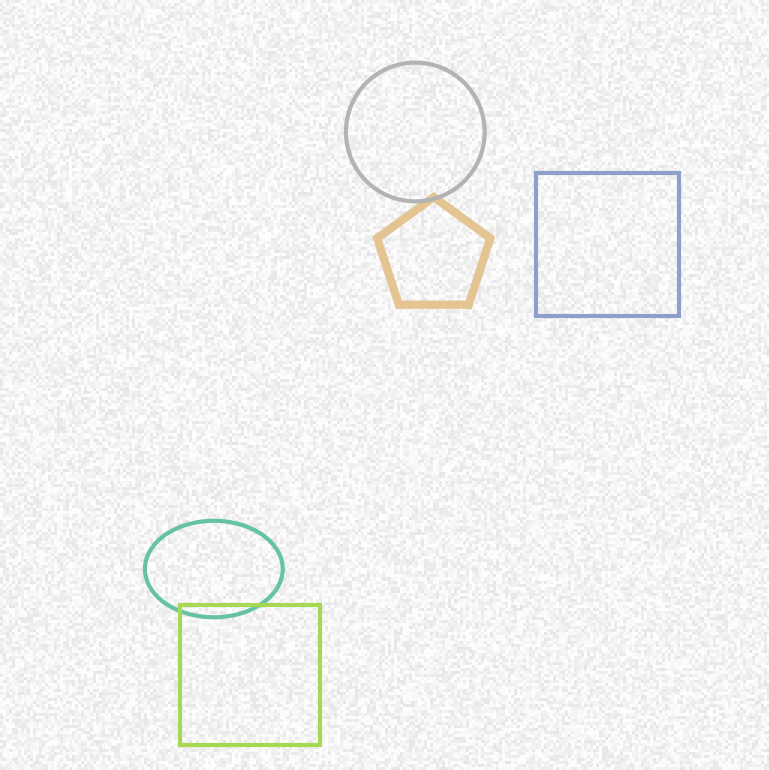[{"shape": "oval", "thickness": 1.5, "radius": 0.45, "center": [0.278, 0.261]}, {"shape": "square", "thickness": 1.5, "radius": 0.47, "center": [0.789, 0.683]}, {"shape": "square", "thickness": 1.5, "radius": 0.45, "center": [0.325, 0.124]}, {"shape": "pentagon", "thickness": 3, "radius": 0.39, "center": [0.563, 0.667]}, {"shape": "circle", "thickness": 1.5, "radius": 0.45, "center": [0.539, 0.829]}]